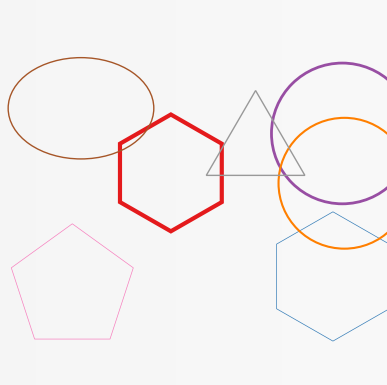[{"shape": "hexagon", "thickness": 3, "radius": 0.76, "center": [0.441, 0.551]}, {"shape": "hexagon", "thickness": 0.5, "radius": 0.84, "center": [0.859, 0.282]}, {"shape": "circle", "thickness": 2, "radius": 0.91, "center": [0.883, 0.653]}, {"shape": "circle", "thickness": 1.5, "radius": 0.85, "center": [0.889, 0.524]}, {"shape": "oval", "thickness": 1, "radius": 0.94, "center": [0.209, 0.719]}, {"shape": "pentagon", "thickness": 0.5, "radius": 0.83, "center": [0.187, 0.253]}, {"shape": "triangle", "thickness": 1, "radius": 0.73, "center": [0.66, 0.618]}]